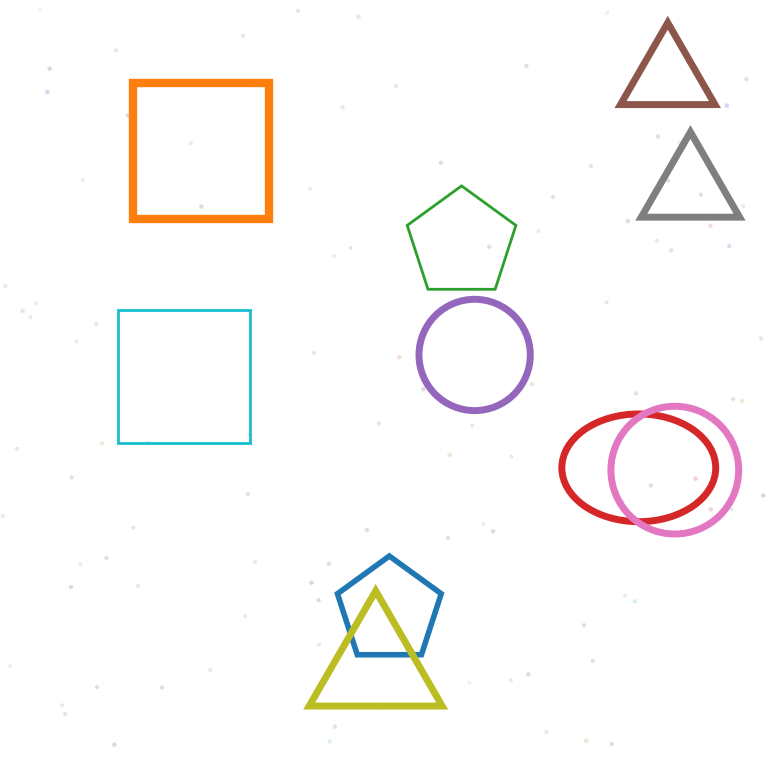[{"shape": "pentagon", "thickness": 2, "radius": 0.35, "center": [0.506, 0.207]}, {"shape": "square", "thickness": 3, "radius": 0.44, "center": [0.261, 0.804]}, {"shape": "pentagon", "thickness": 1, "radius": 0.37, "center": [0.599, 0.684]}, {"shape": "oval", "thickness": 2.5, "radius": 0.5, "center": [0.83, 0.392]}, {"shape": "circle", "thickness": 2.5, "radius": 0.36, "center": [0.616, 0.539]}, {"shape": "triangle", "thickness": 2.5, "radius": 0.35, "center": [0.867, 0.9]}, {"shape": "circle", "thickness": 2.5, "radius": 0.41, "center": [0.876, 0.389]}, {"shape": "triangle", "thickness": 2.5, "radius": 0.37, "center": [0.897, 0.755]}, {"shape": "triangle", "thickness": 2.5, "radius": 0.5, "center": [0.488, 0.133]}, {"shape": "square", "thickness": 1, "radius": 0.43, "center": [0.239, 0.511]}]